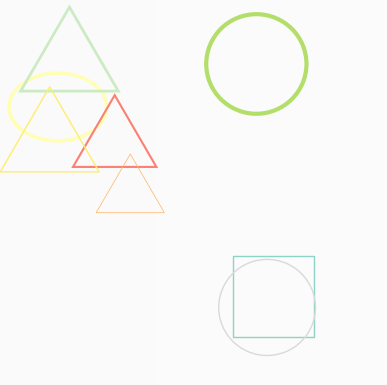[{"shape": "square", "thickness": 1, "radius": 0.53, "center": [0.706, 0.229]}, {"shape": "oval", "thickness": 2.5, "radius": 0.63, "center": [0.149, 0.722]}, {"shape": "triangle", "thickness": 1.5, "radius": 0.62, "center": [0.296, 0.629]}, {"shape": "triangle", "thickness": 0.5, "radius": 0.51, "center": [0.336, 0.498]}, {"shape": "circle", "thickness": 3, "radius": 0.65, "center": [0.662, 0.834]}, {"shape": "circle", "thickness": 1, "radius": 0.62, "center": [0.689, 0.201]}, {"shape": "triangle", "thickness": 2, "radius": 0.73, "center": [0.179, 0.836]}, {"shape": "triangle", "thickness": 1, "radius": 0.74, "center": [0.128, 0.627]}]